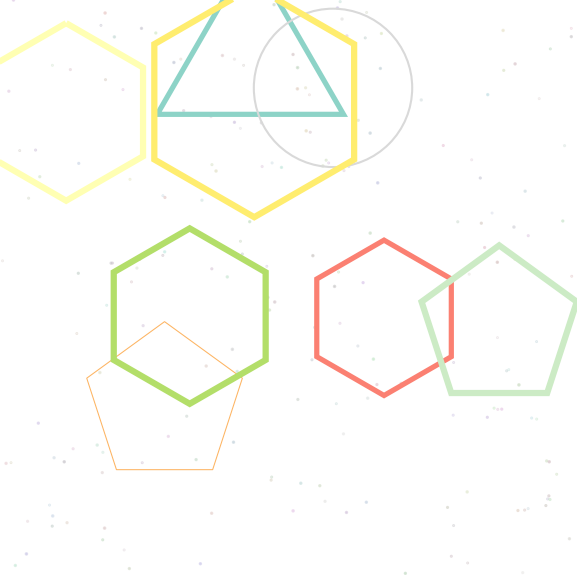[{"shape": "triangle", "thickness": 2.5, "radius": 0.93, "center": [0.434, 0.894]}, {"shape": "hexagon", "thickness": 3, "radius": 0.77, "center": [0.115, 0.805]}, {"shape": "hexagon", "thickness": 2.5, "radius": 0.67, "center": [0.665, 0.449]}, {"shape": "pentagon", "thickness": 0.5, "radius": 0.71, "center": [0.285, 0.3]}, {"shape": "hexagon", "thickness": 3, "radius": 0.76, "center": [0.328, 0.452]}, {"shape": "circle", "thickness": 1, "radius": 0.69, "center": [0.577, 0.847]}, {"shape": "pentagon", "thickness": 3, "radius": 0.71, "center": [0.864, 0.433]}, {"shape": "hexagon", "thickness": 3, "radius": 1.0, "center": [0.44, 0.823]}]